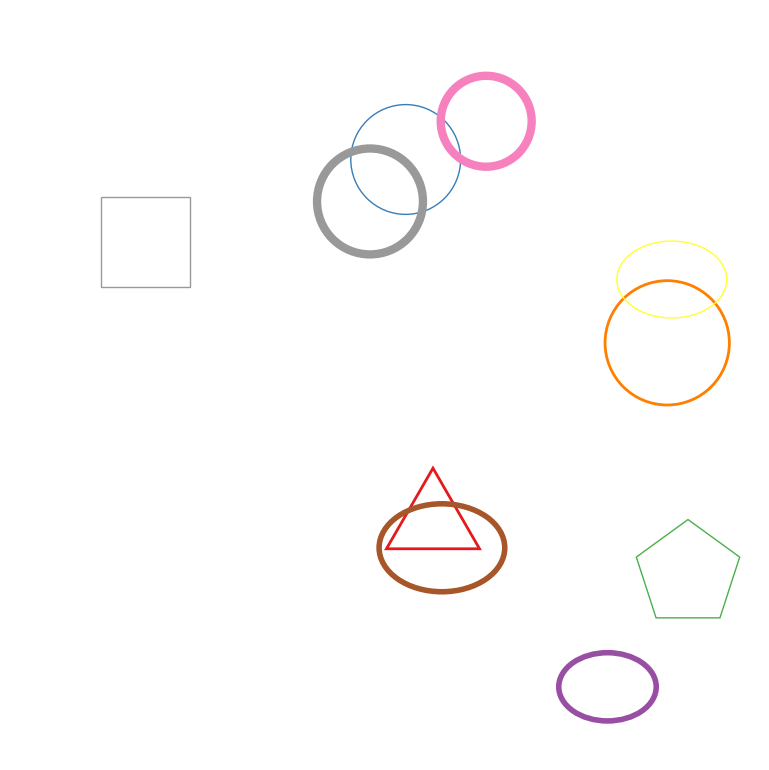[{"shape": "triangle", "thickness": 1, "radius": 0.35, "center": [0.562, 0.322]}, {"shape": "circle", "thickness": 0.5, "radius": 0.36, "center": [0.527, 0.793]}, {"shape": "pentagon", "thickness": 0.5, "radius": 0.35, "center": [0.894, 0.255]}, {"shape": "oval", "thickness": 2, "radius": 0.32, "center": [0.789, 0.108]}, {"shape": "circle", "thickness": 1, "radius": 0.4, "center": [0.867, 0.555]}, {"shape": "oval", "thickness": 0.5, "radius": 0.36, "center": [0.872, 0.637]}, {"shape": "oval", "thickness": 2, "radius": 0.41, "center": [0.574, 0.289]}, {"shape": "circle", "thickness": 3, "radius": 0.3, "center": [0.631, 0.843]}, {"shape": "circle", "thickness": 3, "radius": 0.34, "center": [0.481, 0.738]}, {"shape": "square", "thickness": 0.5, "radius": 0.29, "center": [0.189, 0.686]}]